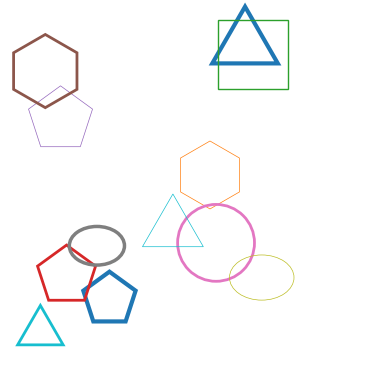[{"shape": "pentagon", "thickness": 3, "radius": 0.36, "center": [0.284, 0.223]}, {"shape": "triangle", "thickness": 3, "radius": 0.49, "center": [0.636, 0.884]}, {"shape": "hexagon", "thickness": 0.5, "radius": 0.44, "center": [0.545, 0.546]}, {"shape": "square", "thickness": 1, "radius": 0.45, "center": [0.657, 0.858]}, {"shape": "pentagon", "thickness": 2, "radius": 0.4, "center": [0.173, 0.284]}, {"shape": "pentagon", "thickness": 0.5, "radius": 0.44, "center": [0.157, 0.69]}, {"shape": "hexagon", "thickness": 2, "radius": 0.48, "center": [0.118, 0.815]}, {"shape": "circle", "thickness": 2, "radius": 0.5, "center": [0.561, 0.369]}, {"shape": "oval", "thickness": 2.5, "radius": 0.36, "center": [0.252, 0.362]}, {"shape": "oval", "thickness": 0.5, "radius": 0.42, "center": [0.68, 0.279]}, {"shape": "triangle", "thickness": 0.5, "radius": 0.46, "center": [0.449, 0.405]}, {"shape": "triangle", "thickness": 2, "radius": 0.34, "center": [0.105, 0.138]}]